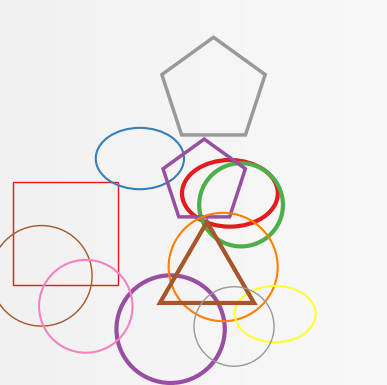[{"shape": "square", "thickness": 1, "radius": 0.67, "center": [0.169, 0.393]}, {"shape": "oval", "thickness": 3, "radius": 0.62, "center": [0.593, 0.498]}, {"shape": "oval", "thickness": 1.5, "radius": 0.57, "center": [0.361, 0.588]}, {"shape": "circle", "thickness": 3, "radius": 0.54, "center": [0.622, 0.468]}, {"shape": "circle", "thickness": 3, "radius": 0.7, "center": [0.44, 0.145]}, {"shape": "pentagon", "thickness": 2.5, "radius": 0.56, "center": [0.527, 0.527]}, {"shape": "circle", "thickness": 1.5, "radius": 0.7, "center": [0.576, 0.306]}, {"shape": "oval", "thickness": 1.5, "radius": 0.52, "center": [0.71, 0.184]}, {"shape": "triangle", "thickness": 3, "radius": 0.7, "center": [0.534, 0.283]}, {"shape": "circle", "thickness": 1, "radius": 0.65, "center": [0.107, 0.284]}, {"shape": "circle", "thickness": 1.5, "radius": 0.6, "center": [0.221, 0.204]}, {"shape": "pentagon", "thickness": 2.5, "radius": 0.7, "center": [0.551, 0.763]}, {"shape": "circle", "thickness": 1, "radius": 0.52, "center": [0.604, 0.152]}]